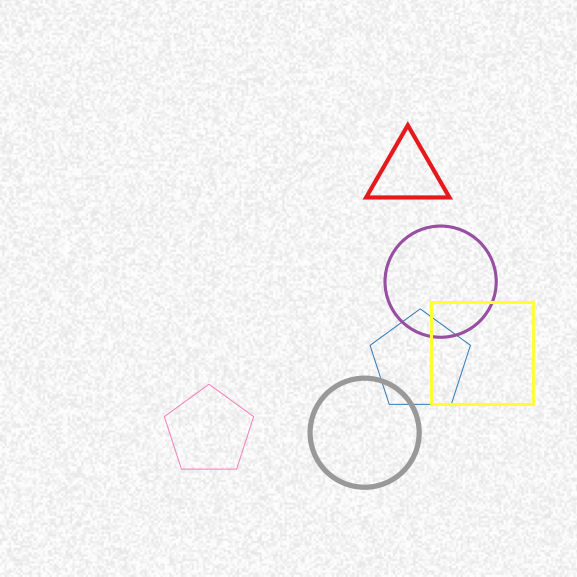[{"shape": "triangle", "thickness": 2, "radius": 0.42, "center": [0.706, 0.699]}, {"shape": "pentagon", "thickness": 0.5, "radius": 0.46, "center": [0.728, 0.373]}, {"shape": "circle", "thickness": 1.5, "radius": 0.48, "center": [0.763, 0.511]}, {"shape": "square", "thickness": 1.5, "radius": 0.44, "center": [0.835, 0.388]}, {"shape": "pentagon", "thickness": 0.5, "radius": 0.41, "center": [0.362, 0.253]}, {"shape": "circle", "thickness": 2.5, "radius": 0.47, "center": [0.631, 0.25]}]